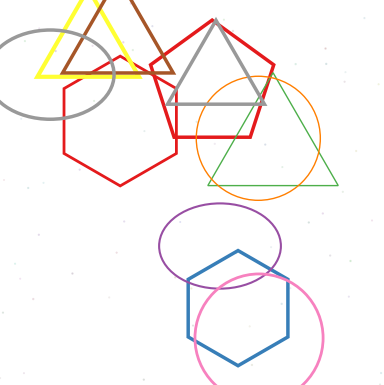[{"shape": "pentagon", "thickness": 2.5, "radius": 0.84, "center": [0.551, 0.78]}, {"shape": "hexagon", "thickness": 2, "radius": 0.84, "center": [0.312, 0.686]}, {"shape": "hexagon", "thickness": 2.5, "radius": 0.75, "center": [0.618, 0.2]}, {"shape": "triangle", "thickness": 1, "radius": 0.98, "center": [0.709, 0.616]}, {"shape": "oval", "thickness": 1.5, "radius": 0.79, "center": [0.571, 0.361]}, {"shape": "circle", "thickness": 1, "radius": 0.81, "center": [0.671, 0.641]}, {"shape": "triangle", "thickness": 3, "radius": 0.76, "center": [0.229, 0.877]}, {"shape": "triangle", "thickness": 2.5, "radius": 0.83, "center": [0.306, 0.893]}, {"shape": "circle", "thickness": 2, "radius": 0.83, "center": [0.673, 0.122]}, {"shape": "oval", "thickness": 2.5, "radius": 0.83, "center": [0.131, 0.806]}, {"shape": "triangle", "thickness": 2.5, "radius": 0.73, "center": [0.561, 0.802]}]